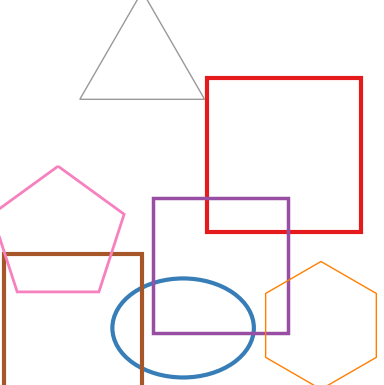[{"shape": "square", "thickness": 3, "radius": 1.0, "center": [0.737, 0.597]}, {"shape": "oval", "thickness": 3, "radius": 0.92, "center": [0.476, 0.148]}, {"shape": "square", "thickness": 2.5, "radius": 0.88, "center": [0.574, 0.311]}, {"shape": "hexagon", "thickness": 1, "radius": 0.83, "center": [0.834, 0.155]}, {"shape": "square", "thickness": 3, "radius": 0.89, "center": [0.189, 0.163]}, {"shape": "pentagon", "thickness": 2, "radius": 0.9, "center": [0.151, 0.388]}, {"shape": "triangle", "thickness": 1, "radius": 0.94, "center": [0.369, 0.836]}]